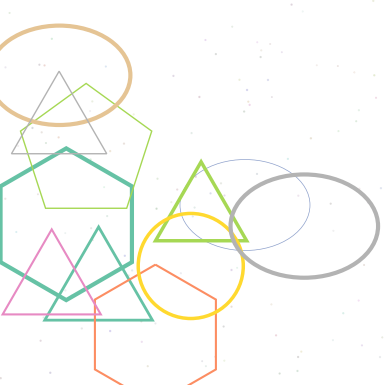[{"shape": "hexagon", "thickness": 3, "radius": 0.99, "center": [0.172, 0.418]}, {"shape": "triangle", "thickness": 2, "radius": 0.81, "center": [0.256, 0.249]}, {"shape": "hexagon", "thickness": 1.5, "radius": 0.91, "center": [0.404, 0.131]}, {"shape": "oval", "thickness": 0.5, "radius": 0.84, "center": [0.636, 0.467]}, {"shape": "triangle", "thickness": 1.5, "radius": 0.74, "center": [0.134, 0.257]}, {"shape": "triangle", "thickness": 2.5, "radius": 0.68, "center": [0.522, 0.443]}, {"shape": "pentagon", "thickness": 1, "radius": 0.9, "center": [0.224, 0.604]}, {"shape": "circle", "thickness": 2.5, "radius": 0.68, "center": [0.495, 0.309]}, {"shape": "oval", "thickness": 3, "radius": 0.92, "center": [0.154, 0.804]}, {"shape": "oval", "thickness": 3, "radius": 0.96, "center": [0.79, 0.413]}, {"shape": "triangle", "thickness": 1, "radius": 0.71, "center": [0.154, 0.672]}]